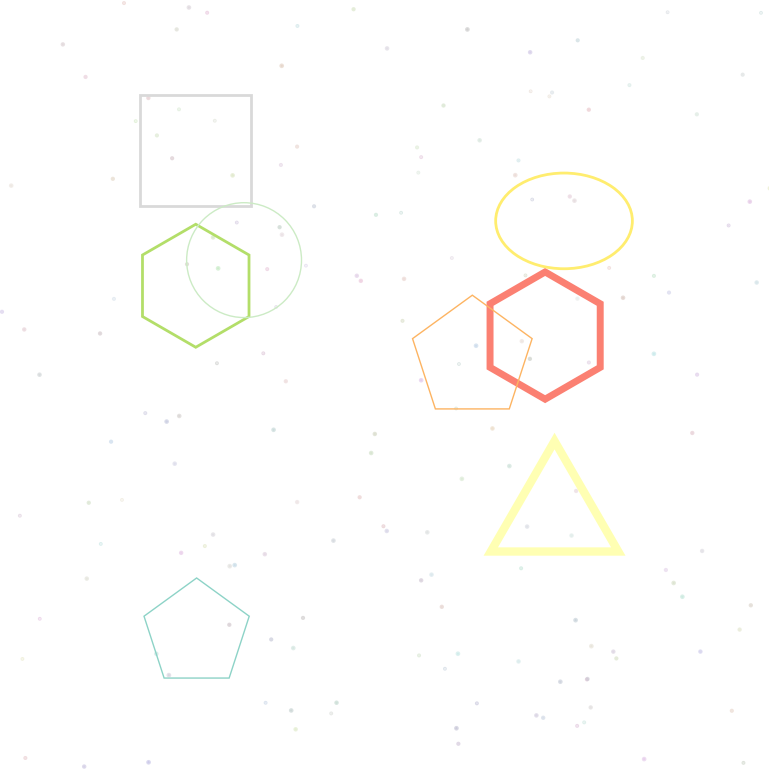[{"shape": "pentagon", "thickness": 0.5, "radius": 0.36, "center": [0.255, 0.178]}, {"shape": "triangle", "thickness": 3, "radius": 0.48, "center": [0.72, 0.332]}, {"shape": "hexagon", "thickness": 2.5, "radius": 0.41, "center": [0.708, 0.564]}, {"shape": "pentagon", "thickness": 0.5, "radius": 0.41, "center": [0.613, 0.535]}, {"shape": "hexagon", "thickness": 1, "radius": 0.4, "center": [0.254, 0.629]}, {"shape": "square", "thickness": 1, "radius": 0.36, "center": [0.254, 0.805]}, {"shape": "circle", "thickness": 0.5, "radius": 0.37, "center": [0.317, 0.662]}, {"shape": "oval", "thickness": 1, "radius": 0.44, "center": [0.732, 0.713]}]